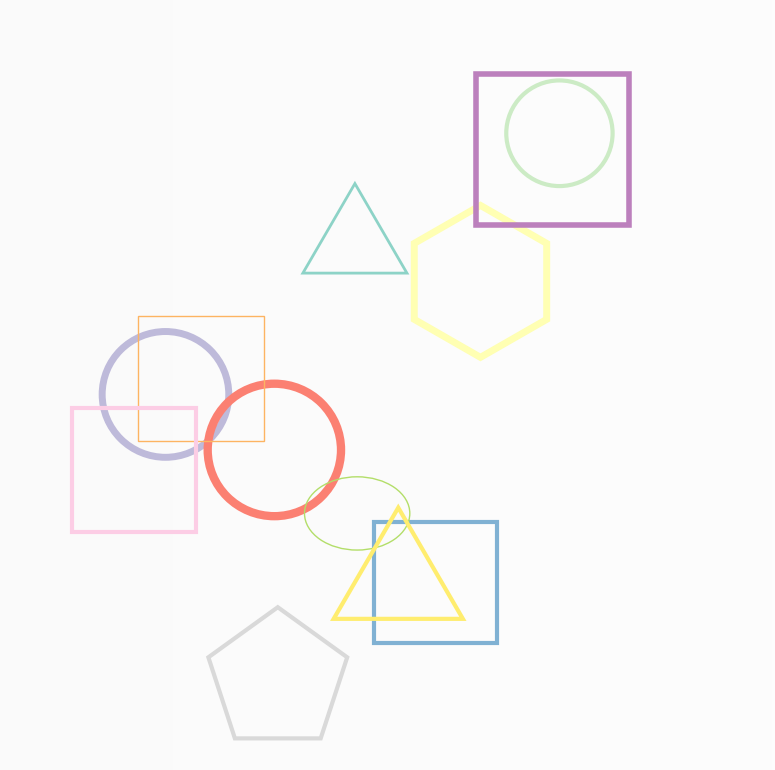[{"shape": "triangle", "thickness": 1, "radius": 0.39, "center": [0.458, 0.684]}, {"shape": "hexagon", "thickness": 2.5, "radius": 0.49, "center": [0.62, 0.635]}, {"shape": "circle", "thickness": 2.5, "radius": 0.41, "center": [0.214, 0.488]}, {"shape": "circle", "thickness": 3, "radius": 0.43, "center": [0.354, 0.416]}, {"shape": "square", "thickness": 1.5, "radius": 0.39, "center": [0.562, 0.244]}, {"shape": "square", "thickness": 0.5, "radius": 0.41, "center": [0.259, 0.509]}, {"shape": "oval", "thickness": 0.5, "radius": 0.34, "center": [0.461, 0.333]}, {"shape": "square", "thickness": 1.5, "radius": 0.4, "center": [0.173, 0.39]}, {"shape": "pentagon", "thickness": 1.5, "radius": 0.47, "center": [0.358, 0.117]}, {"shape": "square", "thickness": 2, "radius": 0.49, "center": [0.713, 0.806]}, {"shape": "circle", "thickness": 1.5, "radius": 0.34, "center": [0.722, 0.827]}, {"shape": "triangle", "thickness": 1.5, "radius": 0.48, "center": [0.514, 0.244]}]